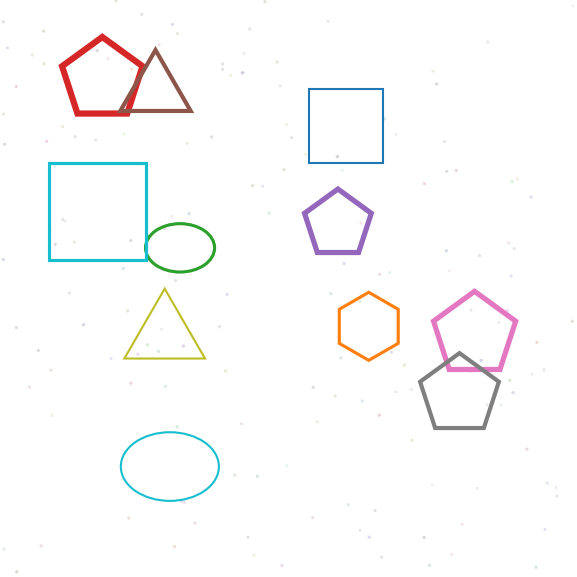[{"shape": "square", "thickness": 1, "radius": 0.32, "center": [0.6, 0.78]}, {"shape": "hexagon", "thickness": 1.5, "radius": 0.29, "center": [0.639, 0.434]}, {"shape": "oval", "thickness": 1.5, "radius": 0.3, "center": [0.312, 0.57]}, {"shape": "pentagon", "thickness": 3, "radius": 0.37, "center": [0.177, 0.862]}, {"shape": "pentagon", "thickness": 2.5, "radius": 0.3, "center": [0.585, 0.611]}, {"shape": "triangle", "thickness": 2, "radius": 0.35, "center": [0.269, 0.842]}, {"shape": "pentagon", "thickness": 2.5, "radius": 0.37, "center": [0.822, 0.42]}, {"shape": "pentagon", "thickness": 2, "radius": 0.36, "center": [0.796, 0.316]}, {"shape": "triangle", "thickness": 1, "radius": 0.4, "center": [0.285, 0.419]}, {"shape": "oval", "thickness": 1, "radius": 0.42, "center": [0.294, 0.191]}, {"shape": "square", "thickness": 1.5, "radius": 0.42, "center": [0.169, 0.633]}]